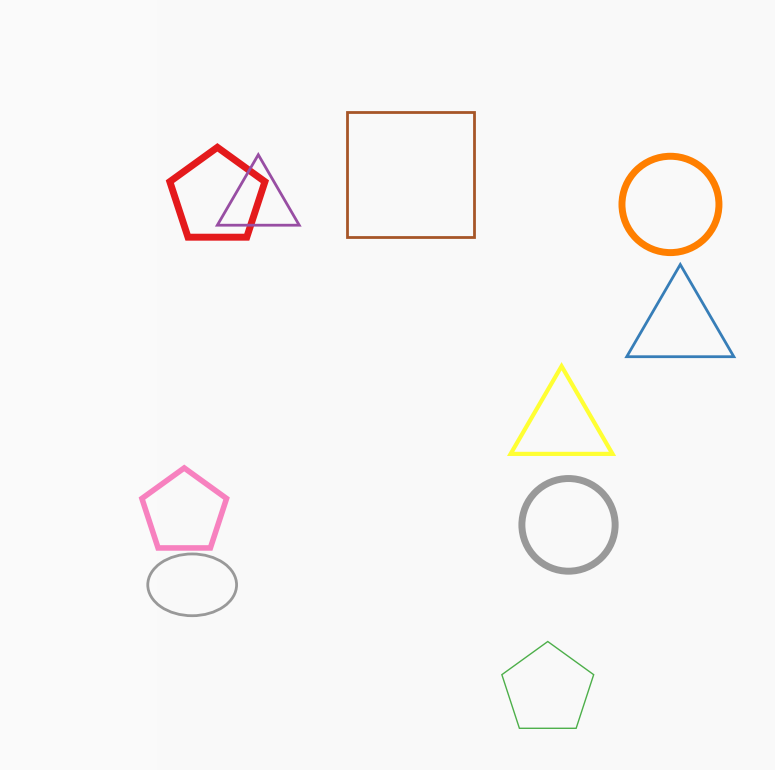[{"shape": "pentagon", "thickness": 2.5, "radius": 0.32, "center": [0.28, 0.744]}, {"shape": "triangle", "thickness": 1, "radius": 0.4, "center": [0.878, 0.577]}, {"shape": "pentagon", "thickness": 0.5, "radius": 0.31, "center": [0.707, 0.105]}, {"shape": "triangle", "thickness": 1, "radius": 0.31, "center": [0.333, 0.738]}, {"shape": "circle", "thickness": 2.5, "radius": 0.31, "center": [0.865, 0.735]}, {"shape": "triangle", "thickness": 1.5, "radius": 0.38, "center": [0.725, 0.448]}, {"shape": "square", "thickness": 1, "radius": 0.41, "center": [0.53, 0.774]}, {"shape": "pentagon", "thickness": 2, "radius": 0.29, "center": [0.238, 0.335]}, {"shape": "circle", "thickness": 2.5, "radius": 0.3, "center": [0.734, 0.318]}, {"shape": "oval", "thickness": 1, "radius": 0.29, "center": [0.248, 0.24]}]